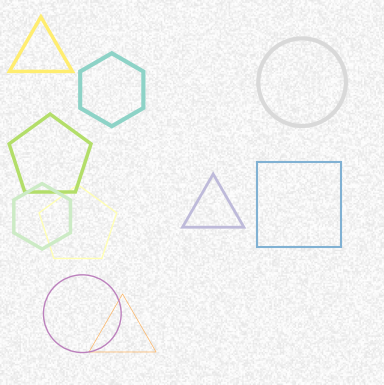[{"shape": "hexagon", "thickness": 3, "radius": 0.47, "center": [0.29, 0.767]}, {"shape": "pentagon", "thickness": 1, "radius": 0.53, "center": [0.202, 0.414]}, {"shape": "triangle", "thickness": 2, "radius": 0.46, "center": [0.554, 0.456]}, {"shape": "square", "thickness": 1.5, "radius": 0.55, "center": [0.777, 0.468]}, {"shape": "triangle", "thickness": 0.5, "radius": 0.5, "center": [0.318, 0.136]}, {"shape": "pentagon", "thickness": 2.5, "radius": 0.56, "center": [0.13, 0.592]}, {"shape": "circle", "thickness": 3, "radius": 0.57, "center": [0.785, 0.787]}, {"shape": "circle", "thickness": 1, "radius": 0.5, "center": [0.214, 0.185]}, {"shape": "hexagon", "thickness": 2.5, "radius": 0.42, "center": [0.109, 0.438]}, {"shape": "triangle", "thickness": 2.5, "radius": 0.47, "center": [0.106, 0.862]}]